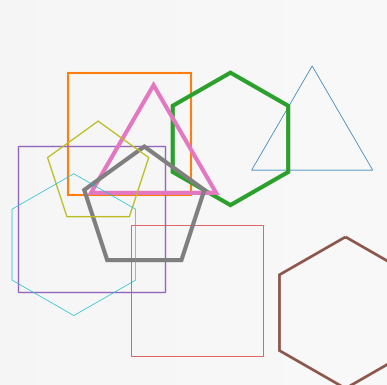[{"shape": "triangle", "thickness": 0.5, "radius": 0.9, "center": [0.806, 0.648]}, {"shape": "square", "thickness": 1.5, "radius": 0.79, "center": [0.333, 0.652]}, {"shape": "hexagon", "thickness": 3, "radius": 0.86, "center": [0.595, 0.639]}, {"shape": "square", "thickness": 0.5, "radius": 0.85, "center": [0.508, 0.244]}, {"shape": "square", "thickness": 1, "radius": 0.95, "center": [0.236, 0.431]}, {"shape": "hexagon", "thickness": 2, "radius": 0.98, "center": [0.892, 0.188]}, {"shape": "triangle", "thickness": 3, "radius": 0.93, "center": [0.396, 0.592]}, {"shape": "pentagon", "thickness": 3, "radius": 0.82, "center": [0.372, 0.456]}, {"shape": "pentagon", "thickness": 1, "radius": 0.69, "center": [0.253, 0.548]}, {"shape": "hexagon", "thickness": 0.5, "radius": 0.92, "center": [0.19, 0.365]}]